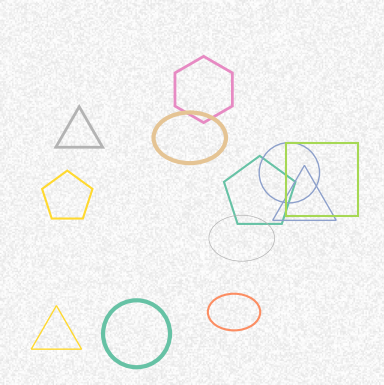[{"shape": "pentagon", "thickness": 1.5, "radius": 0.49, "center": [0.675, 0.497]}, {"shape": "circle", "thickness": 3, "radius": 0.43, "center": [0.355, 0.133]}, {"shape": "oval", "thickness": 1.5, "radius": 0.34, "center": [0.608, 0.189]}, {"shape": "circle", "thickness": 1, "radius": 0.39, "center": [0.752, 0.551]}, {"shape": "triangle", "thickness": 1, "radius": 0.48, "center": [0.791, 0.475]}, {"shape": "hexagon", "thickness": 2, "radius": 0.43, "center": [0.529, 0.768]}, {"shape": "square", "thickness": 1.5, "radius": 0.47, "center": [0.836, 0.533]}, {"shape": "triangle", "thickness": 1, "radius": 0.38, "center": [0.147, 0.131]}, {"shape": "pentagon", "thickness": 1.5, "radius": 0.34, "center": [0.175, 0.488]}, {"shape": "oval", "thickness": 3, "radius": 0.47, "center": [0.493, 0.642]}, {"shape": "oval", "thickness": 0.5, "radius": 0.43, "center": [0.628, 0.381]}, {"shape": "triangle", "thickness": 2, "radius": 0.35, "center": [0.206, 0.653]}]